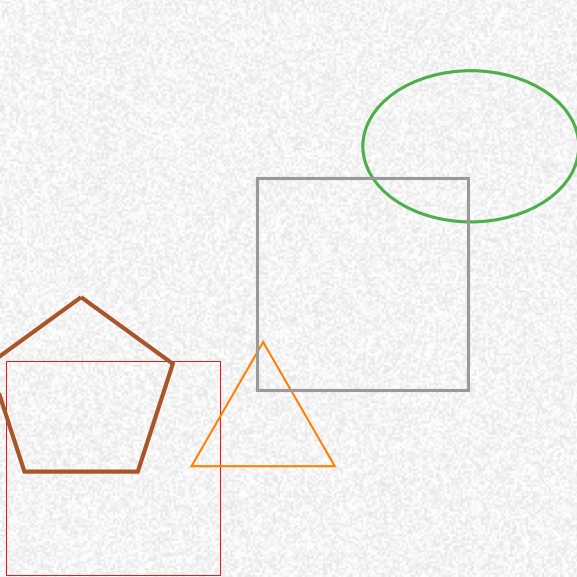[{"shape": "square", "thickness": 0.5, "radius": 0.93, "center": [0.196, 0.189]}, {"shape": "oval", "thickness": 1.5, "radius": 0.94, "center": [0.815, 0.746]}, {"shape": "triangle", "thickness": 1, "radius": 0.72, "center": [0.456, 0.264]}, {"shape": "pentagon", "thickness": 2, "radius": 0.83, "center": [0.14, 0.318]}, {"shape": "square", "thickness": 1.5, "radius": 0.91, "center": [0.627, 0.507]}]